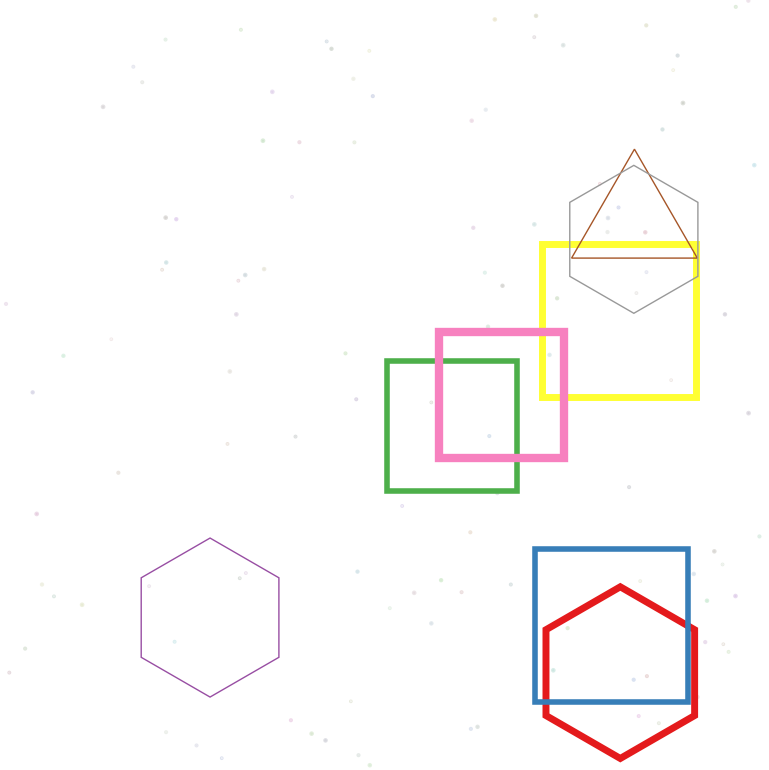[{"shape": "hexagon", "thickness": 2.5, "radius": 0.56, "center": [0.806, 0.126]}, {"shape": "square", "thickness": 2, "radius": 0.5, "center": [0.794, 0.188]}, {"shape": "square", "thickness": 2, "radius": 0.42, "center": [0.587, 0.447]}, {"shape": "hexagon", "thickness": 0.5, "radius": 0.52, "center": [0.273, 0.198]}, {"shape": "square", "thickness": 2.5, "radius": 0.5, "center": [0.804, 0.584]}, {"shape": "triangle", "thickness": 0.5, "radius": 0.47, "center": [0.824, 0.712]}, {"shape": "square", "thickness": 3, "radius": 0.41, "center": [0.651, 0.487]}, {"shape": "hexagon", "thickness": 0.5, "radius": 0.48, "center": [0.823, 0.689]}]